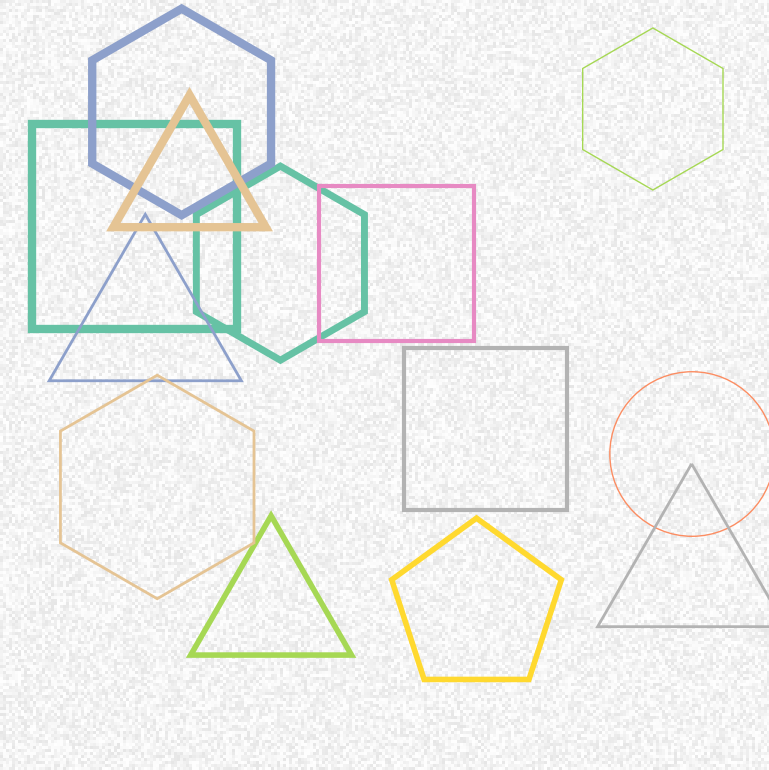[{"shape": "hexagon", "thickness": 2.5, "radius": 0.63, "center": [0.364, 0.658]}, {"shape": "square", "thickness": 3, "radius": 0.67, "center": [0.174, 0.706]}, {"shape": "circle", "thickness": 0.5, "radius": 0.53, "center": [0.899, 0.41]}, {"shape": "triangle", "thickness": 1, "radius": 0.72, "center": [0.189, 0.578]}, {"shape": "hexagon", "thickness": 3, "radius": 0.67, "center": [0.236, 0.855]}, {"shape": "square", "thickness": 1.5, "radius": 0.5, "center": [0.515, 0.658]}, {"shape": "hexagon", "thickness": 0.5, "radius": 0.53, "center": [0.848, 0.858]}, {"shape": "triangle", "thickness": 2, "radius": 0.6, "center": [0.352, 0.21]}, {"shape": "pentagon", "thickness": 2, "radius": 0.58, "center": [0.619, 0.211]}, {"shape": "triangle", "thickness": 3, "radius": 0.57, "center": [0.246, 0.762]}, {"shape": "hexagon", "thickness": 1, "radius": 0.73, "center": [0.204, 0.368]}, {"shape": "triangle", "thickness": 1, "radius": 0.7, "center": [0.898, 0.257]}, {"shape": "square", "thickness": 1.5, "radius": 0.53, "center": [0.631, 0.443]}]